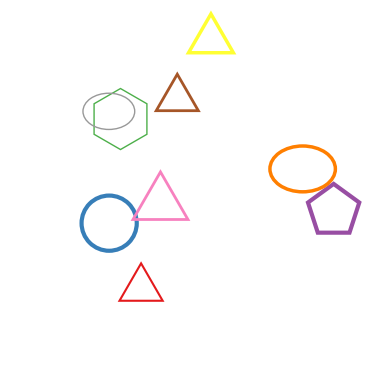[{"shape": "triangle", "thickness": 1.5, "radius": 0.32, "center": [0.366, 0.251]}, {"shape": "circle", "thickness": 3, "radius": 0.36, "center": [0.284, 0.42]}, {"shape": "hexagon", "thickness": 1, "radius": 0.4, "center": [0.313, 0.691]}, {"shape": "pentagon", "thickness": 3, "radius": 0.35, "center": [0.867, 0.452]}, {"shape": "oval", "thickness": 2.5, "radius": 0.42, "center": [0.786, 0.561]}, {"shape": "triangle", "thickness": 2.5, "radius": 0.34, "center": [0.548, 0.897]}, {"shape": "triangle", "thickness": 2, "radius": 0.32, "center": [0.46, 0.744]}, {"shape": "triangle", "thickness": 2, "radius": 0.41, "center": [0.417, 0.471]}, {"shape": "oval", "thickness": 1, "radius": 0.34, "center": [0.283, 0.711]}]